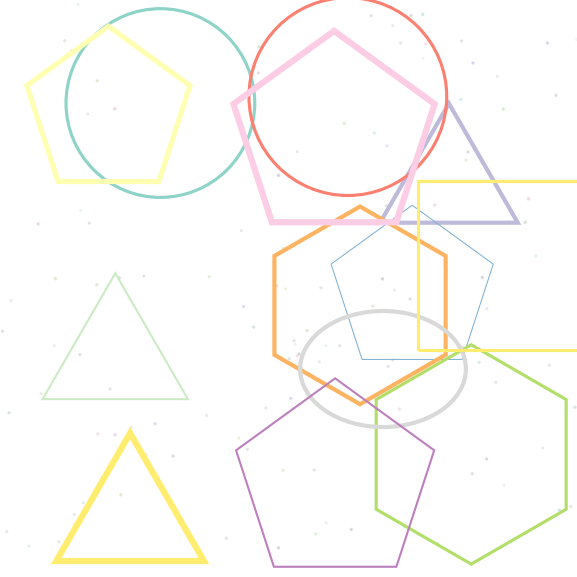[{"shape": "circle", "thickness": 1.5, "radius": 0.82, "center": [0.278, 0.821]}, {"shape": "pentagon", "thickness": 2.5, "radius": 0.74, "center": [0.188, 0.805]}, {"shape": "triangle", "thickness": 2, "radius": 0.69, "center": [0.777, 0.682]}, {"shape": "circle", "thickness": 1.5, "radius": 0.86, "center": [0.602, 0.832]}, {"shape": "pentagon", "thickness": 0.5, "radius": 0.74, "center": [0.714, 0.496]}, {"shape": "hexagon", "thickness": 2, "radius": 0.86, "center": [0.623, 0.47]}, {"shape": "hexagon", "thickness": 1.5, "radius": 0.95, "center": [0.816, 0.212]}, {"shape": "pentagon", "thickness": 3, "radius": 0.92, "center": [0.578, 0.762]}, {"shape": "oval", "thickness": 2, "radius": 0.72, "center": [0.663, 0.36]}, {"shape": "pentagon", "thickness": 1, "radius": 0.9, "center": [0.58, 0.164]}, {"shape": "triangle", "thickness": 1, "radius": 0.73, "center": [0.2, 0.381]}, {"shape": "square", "thickness": 1.5, "radius": 0.73, "center": [0.87, 0.539]}, {"shape": "triangle", "thickness": 3, "radius": 0.74, "center": [0.225, 0.101]}]